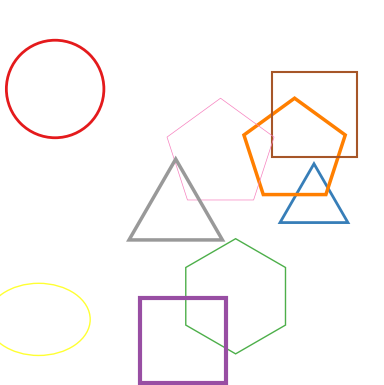[{"shape": "circle", "thickness": 2, "radius": 0.63, "center": [0.143, 0.769]}, {"shape": "triangle", "thickness": 2, "radius": 0.51, "center": [0.816, 0.473]}, {"shape": "hexagon", "thickness": 1, "radius": 0.75, "center": [0.612, 0.23]}, {"shape": "square", "thickness": 3, "radius": 0.56, "center": [0.476, 0.116]}, {"shape": "pentagon", "thickness": 2.5, "radius": 0.69, "center": [0.765, 0.607]}, {"shape": "oval", "thickness": 1, "radius": 0.67, "center": [0.1, 0.17]}, {"shape": "square", "thickness": 1.5, "radius": 0.55, "center": [0.816, 0.703]}, {"shape": "pentagon", "thickness": 0.5, "radius": 0.73, "center": [0.573, 0.599]}, {"shape": "triangle", "thickness": 2.5, "radius": 0.7, "center": [0.456, 0.447]}]